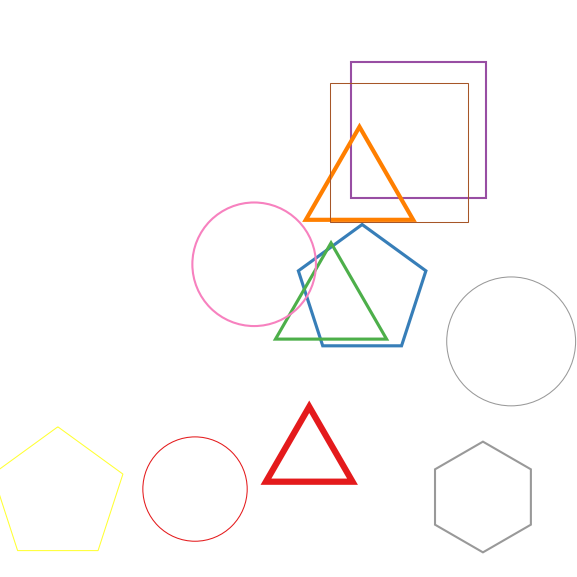[{"shape": "circle", "thickness": 0.5, "radius": 0.45, "center": [0.338, 0.152]}, {"shape": "triangle", "thickness": 3, "radius": 0.43, "center": [0.535, 0.208]}, {"shape": "pentagon", "thickness": 1.5, "radius": 0.58, "center": [0.627, 0.494]}, {"shape": "triangle", "thickness": 1.5, "radius": 0.56, "center": [0.573, 0.467]}, {"shape": "square", "thickness": 1, "radius": 0.59, "center": [0.725, 0.774]}, {"shape": "triangle", "thickness": 2, "radius": 0.54, "center": [0.622, 0.672]}, {"shape": "pentagon", "thickness": 0.5, "radius": 0.59, "center": [0.1, 0.142]}, {"shape": "square", "thickness": 0.5, "radius": 0.6, "center": [0.691, 0.735]}, {"shape": "circle", "thickness": 1, "radius": 0.53, "center": [0.44, 0.542]}, {"shape": "circle", "thickness": 0.5, "radius": 0.56, "center": [0.885, 0.408]}, {"shape": "hexagon", "thickness": 1, "radius": 0.48, "center": [0.836, 0.139]}]